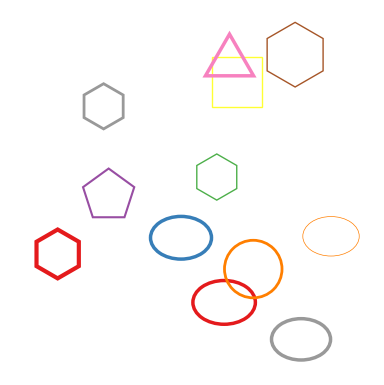[{"shape": "hexagon", "thickness": 3, "radius": 0.32, "center": [0.15, 0.34]}, {"shape": "oval", "thickness": 2.5, "radius": 0.41, "center": [0.582, 0.215]}, {"shape": "oval", "thickness": 2.5, "radius": 0.4, "center": [0.47, 0.382]}, {"shape": "hexagon", "thickness": 1, "radius": 0.3, "center": [0.563, 0.54]}, {"shape": "pentagon", "thickness": 1.5, "radius": 0.35, "center": [0.282, 0.492]}, {"shape": "circle", "thickness": 2, "radius": 0.37, "center": [0.658, 0.301]}, {"shape": "oval", "thickness": 0.5, "radius": 0.37, "center": [0.86, 0.386]}, {"shape": "square", "thickness": 1, "radius": 0.33, "center": [0.616, 0.787]}, {"shape": "hexagon", "thickness": 1, "radius": 0.42, "center": [0.767, 0.858]}, {"shape": "triangle", "thickness": 2.5, "radius": 0.36, "center": [0.596, 0.839]}, {"shape": "hexagon", "thickness": 2, "radius": 0.29, "center": [0.269, 0.724]}, {"shape": "oval", "thickness": 2.5, "radius": 0.38, "center": [0.782, 0.119]}]